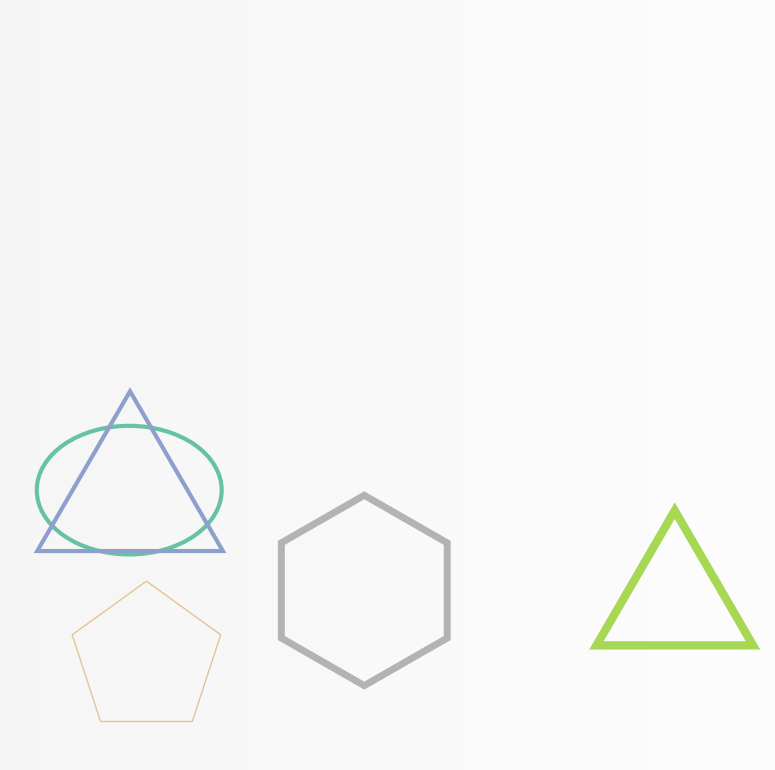[{"shape": "oval", "thickness": 1.5, "radius": 0.6, "center": [0.167, 0.363]}, {"shape": "triangle", "thickness": 1.5, "radius": 0.69, "center": [0.168, 0.354]}, {"shape": "triangle", "thickness": 3, "radius": 0.58, "center": [0.871, 0.22]}, {"shape": "pentagon", "thickness": 0.5, "radius": 0.5, "center": [0.189, 0.145]}, {"shape": "hexagon", "thickness": 2.5, "radius": 0.62, "center": [0.47, 0.233]}]